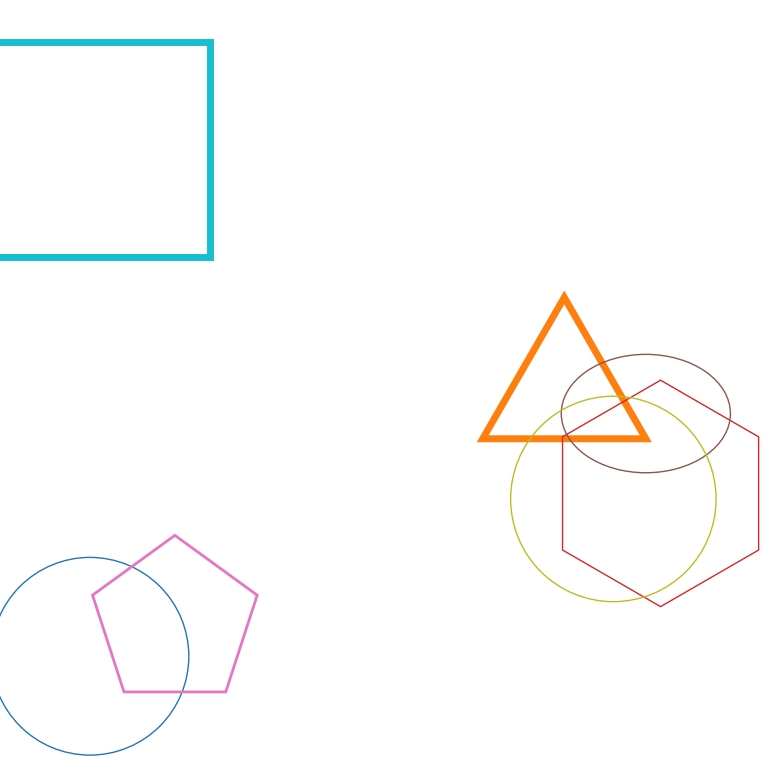[{"shape": "circle", "thickness": 0.5, "radius": 0.64, "center": [0.117, 0.148]}, {"shape": "triangle", "thickness": 2.5, "radius": 0.61, "center": [0.733, 0.491]}, {"shape": "hexagon", "thickness": 0.5, "radius": 0.74, "center": [0.858, 0.359]}, {"shape": "oval", "thickness": 0.5, "radius": 0.55, "center": [0.839, 0.463]}, {"shape": "pentagon", "thickness": 1, "radius": 0.56, "center": [0.227, 0.192]}, {"shape": "circle", "thickness": 0.5, "radius": 0.67, "center": [0.797, 0.352]}, {"shape": "square", "thickness": 2.5, "radius": 0.7, "center": [0.134, 0.806]}]